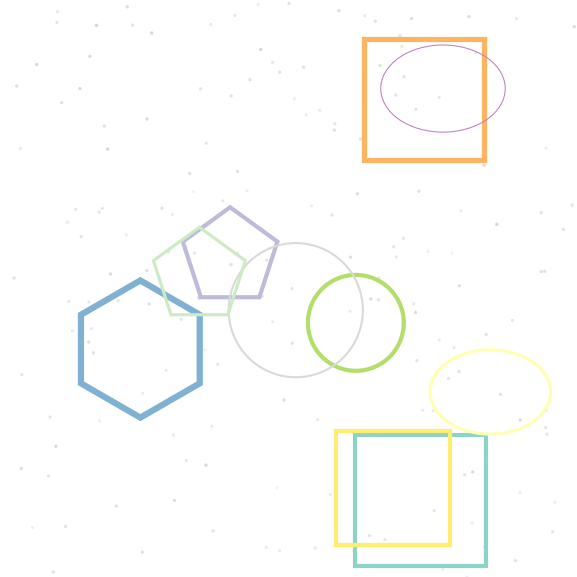[{"shape": "square", "thickness": 2, "radius": 0.57, "center": [0.728, 0.133]}, {"shape": "oval", "thickness": 1.5, "radius": 0.52, "center": [0.849, 0.32]}, {"shape": "pentagon", "thickness": 2, "radius": 0.43, "center": [0.398, 0.554]}, {"shape": "hexagon", "thickness": 3, "radius": 0.59, "center": [0.243, 0.395]}, {"shape": "square", "thickness": 2.5, "radius": 0.52, "center": [0.734, 0.827]}, {"shape": "circle", "thickness": 2, "radius": 0.42, "center": [0.616, 0.44]}, {"shape": "circle", "thickness": 1, "radius": 0.58, "center": [0.512, 0.462]}, {"shape": "oval", "thickness": 0.5, "radius": 0.54, "center": [0.767, 0.846]}, {"shape": "pentagon", "thickness": 1.5, "radius": 0.42, "center": [0.345, 0.522]}, {"shape": "square", "thickness": 2, "radius": 0.49, "center": [0.68, 0.155]}]